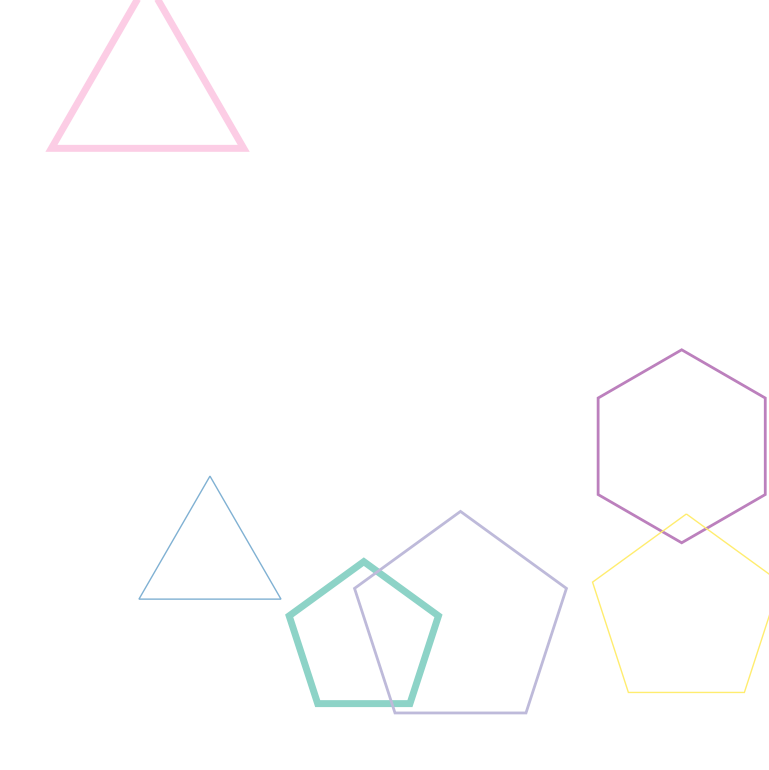[{"shape": "pentagon", "thickness": 2.5, "radius": 0.51, "center": [0.472, 0.169]}, {"shape": "pentagon", "thickness": 1, "radius": 0.72, "center": [0.598, 0.191]}, {"shape": "triangle", "thickness": 0.5, "radius": 0.53, "center": [0.273, 0.275]}, {"shape": "triangle", "thickness": 2.5, "radius": 0.72, "center": [0.192, 0.879]}, {"shape": "hexagon", "thickness": 1, "radius": 0.63, "center": [0.885, 0.42]}, {"shape": "pentagon", "thickness": 0.5, "radius": 0.64, "center": [0.891, 0.204]}]